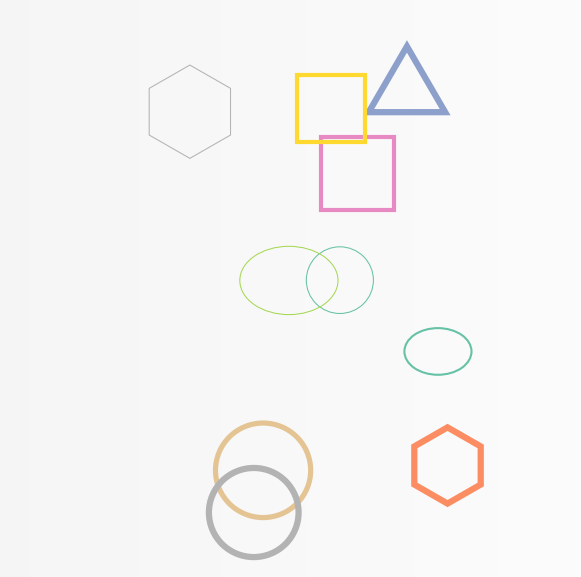[{"shape": "circle", "thickness": 0.5, "radius": 0.29, "center": [0.585, 0.514]}, {"shape": "oval", "thickness": 1, "radius": 0.29, "center": [0.753, 0.391]}, {"shape": "hexagon", "thickness": 3, "radius": 0.33, "center": [0.77, 0.193]}, {"shape": "triangle", "thickness": 3, "radius": 0.38, "center": [0.7, 0.843]}, {"shape": "square", "thickness": 2, "radius": 0.32, "center": [0.615, 0.699]}, {"shape": "oval", "thickness": 0.5, "radius": 0.42, "center": [0.497, 0.513]}, {"shape": "square", "thickness": 2, "radius": 0.29, "center": [0.57, 0.811]}, {"shape": "circle", "thickness": 2.5, "radius": 0.41, "center": [0.453, 0.185]}, {"shape": "circle", "thickness": 3, "radius": 0.39, "center": [0.437, 0.112]}, {"shape": "hexagon", "thickness": 0.5, "radius": 0.4, "center": [0.327, 0.806]}]